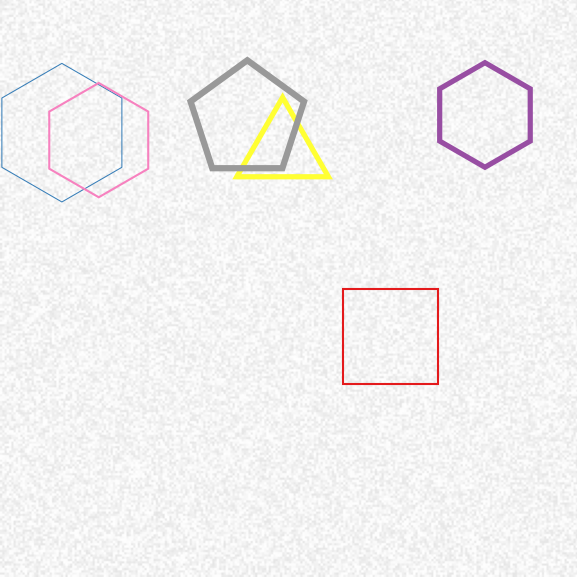[{"shape": "square", "thickness": 1, "radius": 0.41, "center": [0.675, 0.416]}, {"shape": "hexagon", "thickness": 0.5, "radius": 0.6, "center": [0.107, 0.769]}, {"shape": "hexagon", "thickness": 2.5, "radius": 0.45, "center": [0.84, 0.8]}, {"shape": "triangle", "thickness": 2.5, "radius": 0.46, "center": [0.489, 0.739]}, {"shape": "hexagon", "thickness": 1, "radius": 0.49, "center": [0.171, 0.756]}, {"shape": "pentagon", "thickness": 3, "radius": 0.52, "center": [0.428, 0.791]}]